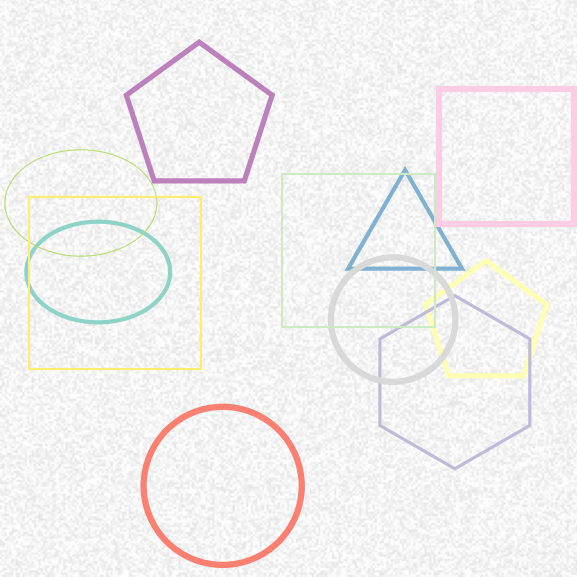[{"shape": "oval", "thickness": 2, "radius": 0.62, "center": [0.17, 0.528]}, {"shape": "pentagon", "thickness": 2.5, "radius": 0.55, "center": [0.842, 0.438]}, {"shape": "hexagon", "thickness": 1.5, "radius": 0.75, "center": [0.788, 0.337]}, {"shape": "circle", "thickness": 3, "radius": 0.68, "center": [0.386, 0.158]}, {"shape": "triangle", "thickness": 2, "radius": 0.57, "center": [0.701, 0.591]}, {"shape": "oval", "thickness": 0.5, "radius": 0.66, "center": [0.14, 0.648]}, {"shape": "square", "thickness": 3, "radius": 0.59, "center": [0.877, 0.728]}, {"shape": "circle", "thickness": 3, "radius": 0.54, "center": [0.681, 0.446]}, {"shape": "pentagon", "thickness": 2.5, "radius": 0.66, "center": [0.345, 0.793]}, {"shape": "square", "thickness": 1, "radius": 0.66, "center": [0.621, 0.566]}, {"shape": "square", "thickness": 1, "radius": 0.74, "center": [0.199, 0.509]}]